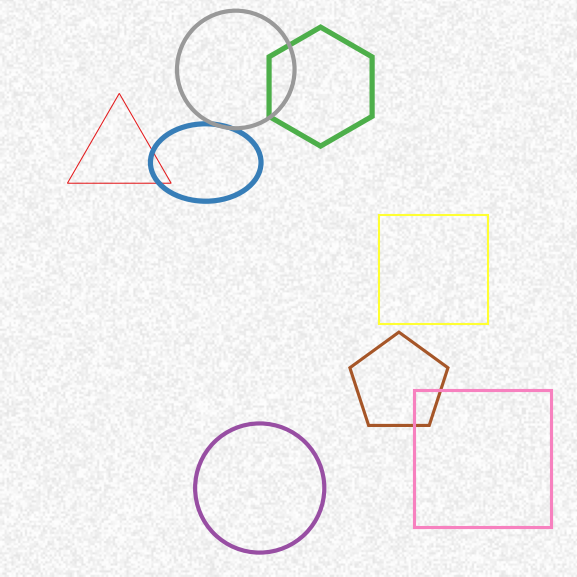[{"shape": "triangle", "thickness": 0.5, "radius": 0.52, "center": [0.207, 0.734]}, {"shape": "oval", "thickness": 2.5, "radius": 0.48, "center": [0.356, 0.718]}, {"shape": "hexagon", "thickness": 2.5, "radius": 0.52, "center": [0.555, 0.849]}, {"shape": "circle", "thickness": 2, "radius": 0.56, "center": [0.45, 0.154]}, {"shape": "square", "thickness": 1, "radius": 0.47, "center": [0.751, 0.532]}, {"shape": "pentagon", "thickness": 1.5, "radius": 0.45, "center": [0.691, 0.335]}, {"shape": "square", "thickness": 1.5, "radius": 0.59, "center": [0.836, 0.205]}, {"shape": "circle", "thickness": 2, "radius": 0.51, "center": [0.408, 0.879]}]